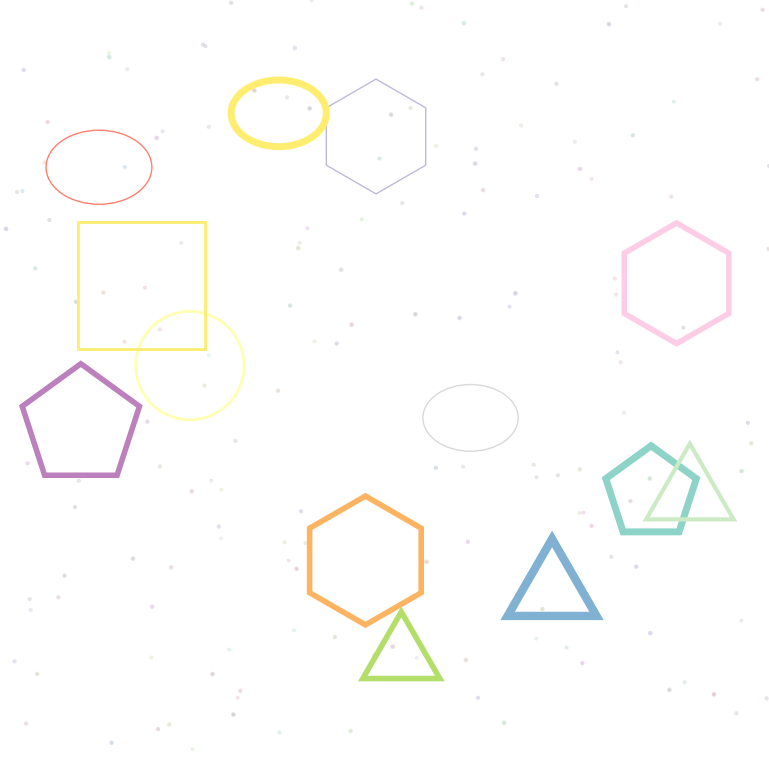[{"shape": "pentagon", "thickness": 2.5, "radius": 0.31, "center": [0.846, 0.359]}, {"shape": "circle", "thickness": 1, "radius": 0.35, "center": [0.247, 0.525]}, {"shape": "hexagon", "thickness": 0.5, "radius": 0.37, "center": [0.488, 0.823]}, {"shape": "oval", "thickness": 0.5, "radius": 0.34, "center": [0.129, 0.783]}, {"shape": "triangle", "thickness": 3, "radius": 0.33, "center": [0.717, 0.233]}, {"shape": "hexagon", "thickness": 2, "radius": 0.42, "center": [0.475, 0.272]}, {"shape": "triangle", "thickness": 2, "radius": 0.29, "center": [0.521, 0.148]}, {"shape": "hexagon", "thickness": 2, "radius": 0.39, "center": [0.879, 0.632]}, {"shape": "oval", "thickness": 0.5, "radius": 0.31, "center": [0.611, 0.457]}, {"shape": "pentagon", "thickness": 2, "radius": 0.4, "center": [0.105, 0.448]}, {"shape": "triangle", "thickness": 1.5, "radius": 0.33, "center": [0.896, 0.358]}, {"shape": "oval", "thickness": 2.5, "radius": 0.31, "center": [0.362, 0.853]}, {"shape": "square", "thickness": 1, "radius": 0.41, "center": [0.184, 0.629]}]